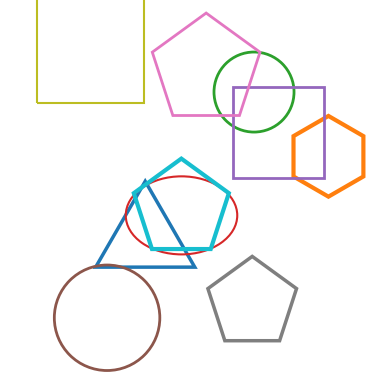[{"shape": "triangle", "thickness": 2.5, "radius": 0.74, "center": [0.377, 0.38]}, {"shape": "hexagon", "thickness": 3, "radius": 0.52, "center": [0.853, 0.594]}, {"shape": "circle", "thickness": 2, "radius": 0.52, "center": [0.66, 0.761]}, {"shape": "oval", "thickness": 1.5, "radius": 0.72, "center": [0.471, 0.441]}, {"shape": "square", "thickness": 2, "radius": 0.59, "center": [0.724, 0.657]}, {"shape": "circle", "thickness": 2, "radius": 0.69, "center": [0.278, 0.175]}, {"shape": "pentagon", "thickness": 2, "radius": 0.74, "center": [0.535, 0.819]}, {"shape": "pentagon", "thickness": 2.5, "radius": 0.61, "center": [0.655, 0.213]}, {"shape": "square", "thickness": 1.5, "radius": 0.69, "center": [0.235, 0.871]}, {"shape": "pentagon", "thickness": 3, "radius": 0.65, "center": [0.471, 0.458]}]